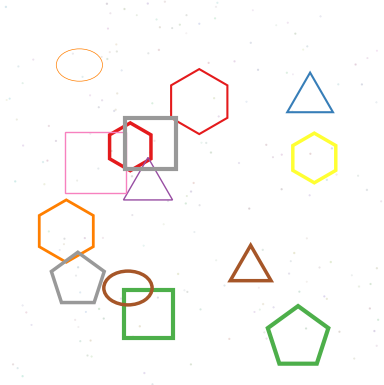[{"shape": "hexagon", "thickness": 1.5, "radius": 0.42, "center": [0.518, 0.736]}, {"shape": "hexagon", "thickness": 2.5, "radius": 0.31, "center": [0.338, 0.619]}, {"shape": "triangle", "thickness": 1.5, "radius": 0.34, "center": [0.805, 0.743]}, {"shape": "square", "thickness": 3, "radius": 0.31, "center": [0.385, 0.184]}, {"shape": "pentagon", "thickness": 3, "radius": 0.41, "center": [0.774, 0.122]}, {"shape": "triangle", "thickness": 1, "radius": 0.37, "center": [0.384, 0.518]}, {"shape": "hexagon", "thickness": 2, "radius": 0.41, "center": [0.172, 0.4]}, {"shape": "oval", "thickness": 0.5, "radius": 0.3, "center": [0.206, 0.831]}, {"shape": "hexagon", "thickness": 2.5, "radius": 0.32, "center": [0.816, 0.59]}, {"shape": "oval", "thickness": 2.5, "radius": 0.31, "center": [0.332, 0.252]}, {"shape": "triangle", "thickness": 2.5, "radius": 0.31, "center": [0.651, 0.302]}, {"shape": "square", "thickness": 1, "radius": 0.39, "center": [0.248, 0.578]}, {"shape": "square", "thickness": 3, "radius": 0.33, "center": [0.391, 0.627]}, {"shape": "pentagon", "thickness": 2.5, "radius": 0.36, "center": [0.202, 0.273]}]